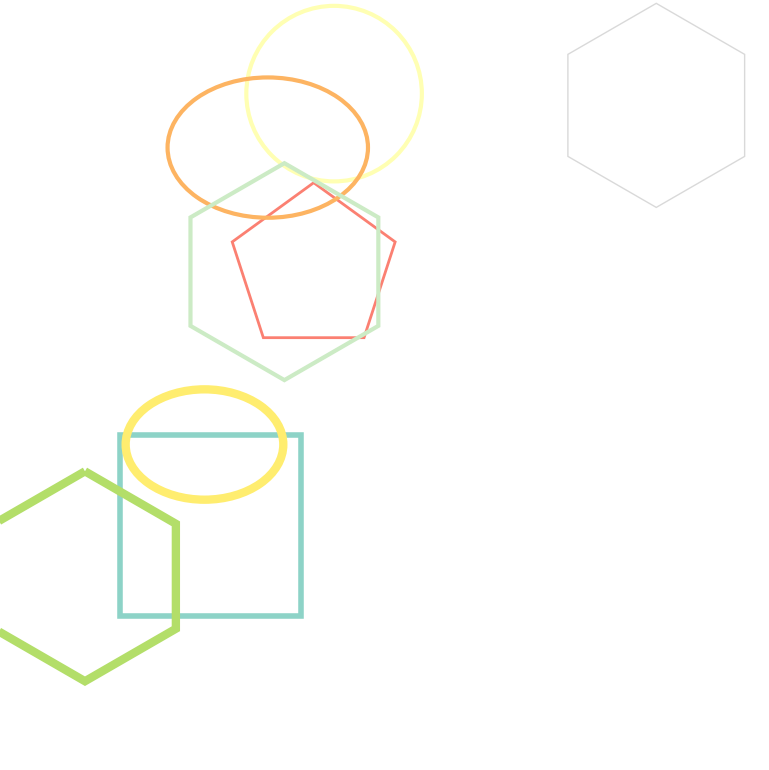[{"shape": "square", "thickness": 2, "radius": 0.59, "center": [0.273, 0.317]}, {"shape": "circle", "thickness": 1.5, "radius": 0.57, "center": [0.434, 0.878]}, {"shape": "pentagon", "thickness": 1, "radius": 0.56, "center": [0.407, 0.651]}, {"shape": "oval", "thickness": 1.5, "radius": 0.65, "center": [0.348, 0.808]}, {"shape": "hexagon", "thickness": 3, "radius": 0.68, "center": [0.11, 0.252]}, {"shape": "hexagon", "thickness": 0.5, "radius": 0.66, "center": [0.852, 0.863]}, {"shape": "hexagon", "thickness": 1.5, "radius": 0.7, "center": [0.369, 0.647]}, {"shape": "oval", "thickness": 3, "radius": 0.51, "center": [0.266, 0.423]}]